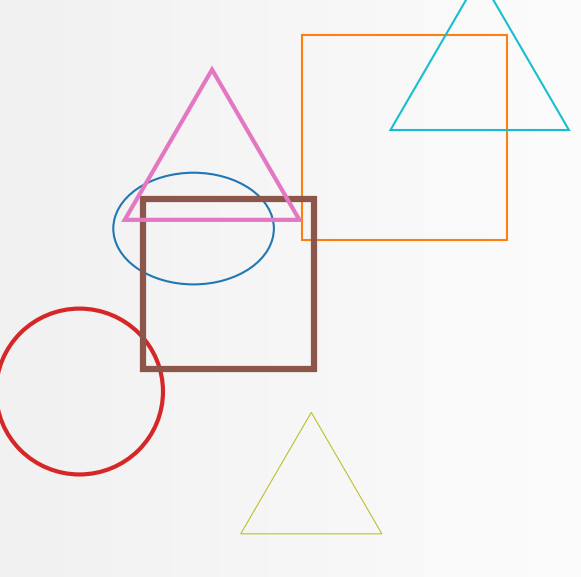[{"shape": "oval", "thickness": 1, "radius": 0.69, "center": [0.333, 0.603]}, {"shape": "square", "thickness": 1, "radius": 0.88, "center": [0.696, 0.761]}, {"shape": "circle", "thickness": 2, "radius": 0.72, "center": [0.137, 0.321]}, {"shape": "square", "thickness": 3, "radius": 0.73, "center": [0.393, 0.508]}, {"shape": "triangle", "thickness": 2, "radius": 0.87, "center": [0.365, 0.705]}, {"shape": "triangle", "thickness": 0.5, "radius": 0.7, "center": [0.536, 0.145]}, {"shape": "triangle", "thickness": 1, "radius": 0.89, "center": [0.825, 0.863]}]